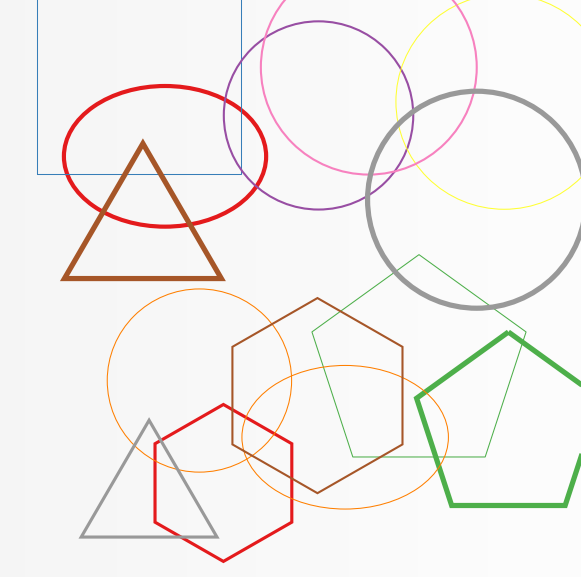[{"shape": "oval", "thickness": 2, "radius": 0.87, "center": [0.284, 0.728]}, {"shape": "hexagon", "thickness": 1.5, "radius": 0.68, "center": [0.384, 0.163]}, {"shape": "square", "thickness": 0.5, "radius": 0.87, "center": [0.239, 0.873]}, {"shape": "pentagon", "thickness": 0.5, "radius": 0.97, "center": [0.721, 0.365]}, {"shape": "pentagon", "thickness": 2.5, "radius": 0.83, "center": [0.875, 0.258]}, {"shape": "circle", "thickness": 1, "radius": 0.81, "center": [0.548, 0.799]}, {"shape": "oval", "thickness": 0.5, "radius": 0.89, "center": [0.594, 0.242]}, {"shape": "circle", "thickness": 0.5, "radius": 0.79, "center": [0.343, 0.34]}, {"shape": "circle", "thickness": 0.5, "radius": 0.93, "center": [0.867, 0.823]}, {"shape": "triangle", "thickness": 2.5, "radius": 0.78, "center": [0.246, 0.595]}, {"shape": "hexagon", "thickness": 1, "radius": 0.84, "center": [0.546, 0.314]}, {"shape": "circle", "thickness": 1, "radius": 0.93, "center": [0.634, 0.883]}, {"shape": "circle", "thickness": 2.5, "radius": 0.94, "center": [0.82, 0.653]}, {"shape": "triangle", "thickness": 1.5, "radius": 0.67, "center": [0.256, 0.137]}]